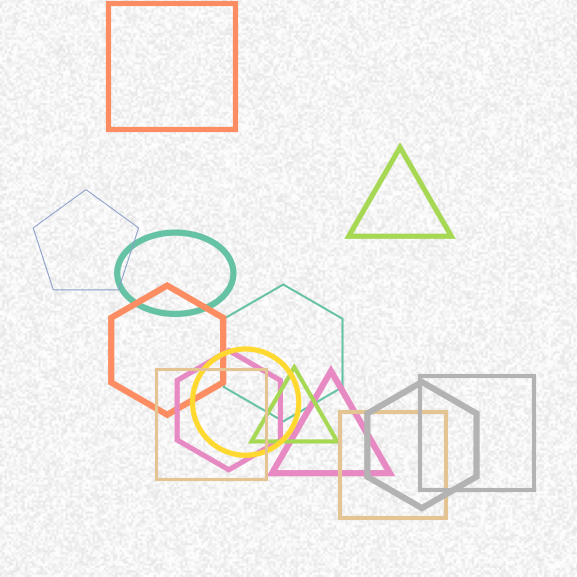[{"shape": "hexagon", "thickness": 1, "radius": 0.59, "center": [0.49, 0.388]}, {"shape": "oval", "thickness": 3, "radius": 0.5, "center": [0.304, 0.526]}, {"shape": "hexagon", "thickness": 3, "radius": 0.56, "center": [0.29, 0.393]}, {"shape": "square", "thickness": 2.5, "radius": 0.55, "center": [0.296, 0.885]}, {"shape": "pentagon", "thickness": 0.5, "radius": 0.48, "center": [0.149, 0.575]}, {"shape": "triangle", "thickness": 3, "radius": 0.59, "center": [0.573, 0.239]}, {"shape": "hexagon", "thickness": 2.5, "radius": 0.52, "center": [0.396, 0.289]}, {"shape": "triangle", "thickness": 2.5, "radius": 0.51, "center": [0.693, 0.641]}, {"shape": "triangle", "thickness": 2, "radius": 0.43, "center": [0.51, 0.278]}, {"shape": "circle", "thickness": 2.5, "radius": 0.46, "center": [0.425, 0.303]}, {"shape": "square", "thickness": 1.5, "radius": 0.48, "center": [0.365, 0.265]}, {"shape": "square", "thickness": 2, "radius": 0.46, "center": [0.68, 0.194]}, {"shape": "hexagon", "thickness": 3, "radius": 0.55, "center": [0.731, 0.228]}, {"shape": "square", "thickness": 2, "radius": 0.49, "center": [0.826, 0.249]}]